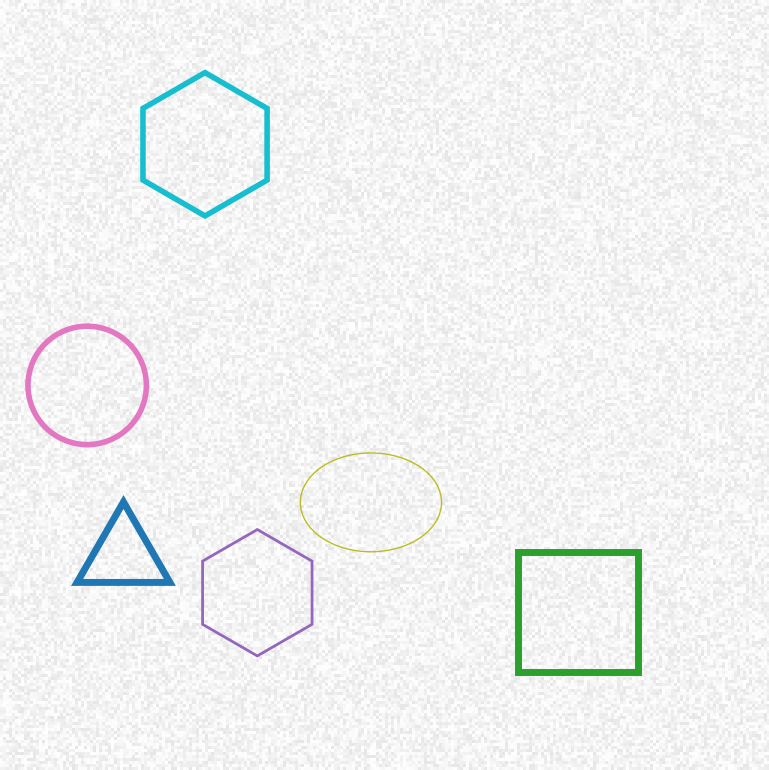[{"shape": "triangle", "thickness": 2.5, "radius": 0.35, "center": [0.16, 0.278]}, {"shape": "square", "thickness": 2.5, "radius": 0.39, "center": [0.751, 0.205]}, {"shape": "hexagon", "thickness": 1, "radius": 0.41, "center": [0.334, 0.23]}, {"shape": "circle", "thickness": 2, "radius": 0.38, "center": [0.113, 0.499]}, {"shape": "oval", "thickness": 0.5, "radius": 0.46, "center": [0.482, 0.348]}, {"shape": "hexagon", "thickness": 2, "radius": 0.47, "center": [0.266, 0.813]}]